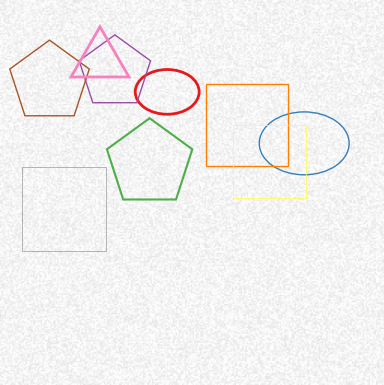[{"shape": "oval", "thickness": 2, "radius": 0.42, "center": [0.434, 0.761]}, {"shape": "oval", "thickness": 1, "radius": 0.58, "center": [0.79, 0.628]}, {"shape": "pentagon", "thickness": 1.5, "radius": 0.58, "center": [0.389, 0.576]}, {"shape": "pentagon", "thickness": 1, "radius": 0.49, "center": [0.298, 0.812]}, {"shape": "square", "thickness": 1, "radius": 0.53, "center": [0.642, 0.676]}, {"shape": "square", "thickness": 0.5, "radius": 0.47, "center": [0.699, 0.581]}, {"shape": "pentagon", "thickness": 1, "radius": 0.54, "center": [0.129, 0.787]}, {"shape": "triangle", "thickness": 2, "radius": 0.43, "center": [0.26, 0.844]}, {"shape": "square", "thickness": 0.5, "radius": 0.55, "center": [0.167, 0.457]}]